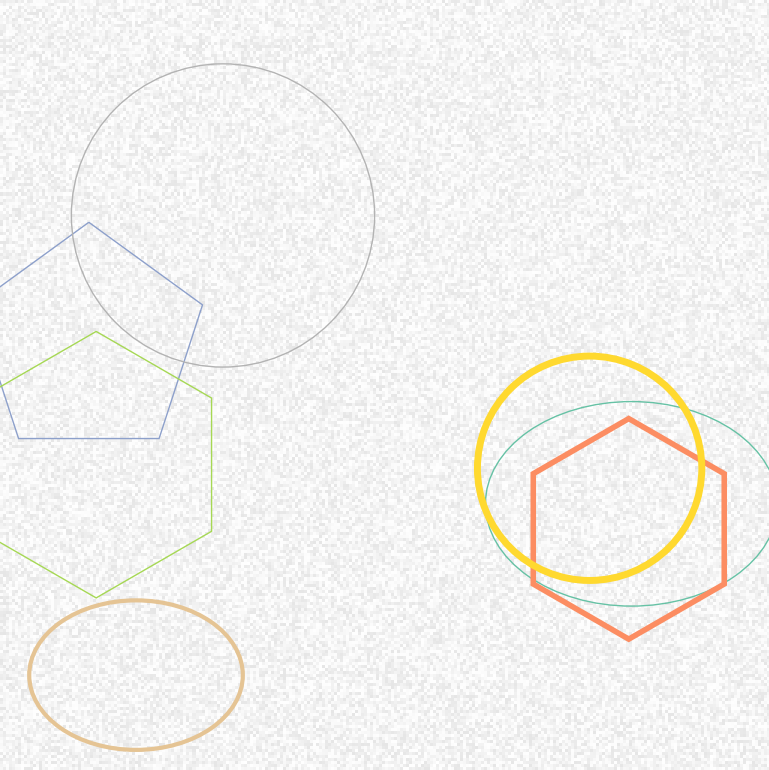[{"shape": "oval", "thickness": 0.5, "radius": 0.95, "center": [0.82, 0.346]}, {"shape": "hexagon", "thickness": 2, "radius": 0.72, "center": [0.817, 0.313]}, {"shape": "pentagon", "thickness": 0.5, "radius": 0.78, "center": [0.115, 0.556]}, {"shape": "hexagon", "thickness": 0.5, "radius": 0.87, "center": [0.125, 0.397]}, {"shape": "circle", "thickness": 2.5, "radius": 0.73, "center": [0.766, 0.392]}, {"shape": "oval", "thickness": 1.5, "radius": 0.69, "center": [0.177, 0.123]}, {"shape": "circle", "thickness": 0.5, "radius": 0.98, "center": [0.29, 0.72]}]